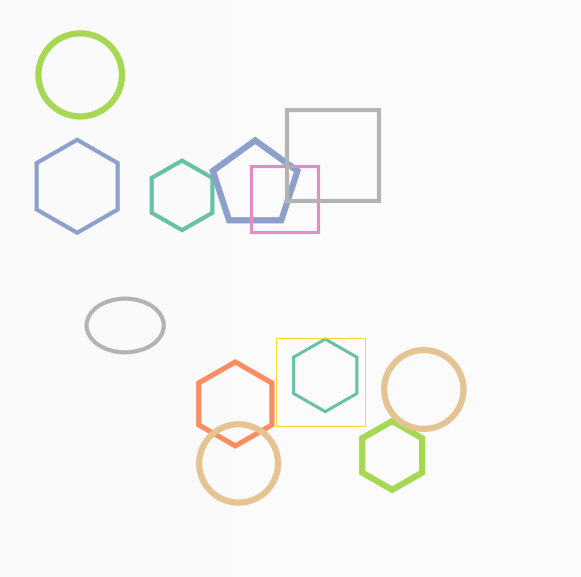[{"shape": "hexagon", "thickness": 2, "radius": 0.3, "center": [0.313, 0.661]}, {"shape": "hexagon", "thickness": 1.5, "radius": 0.31, "center": [0.56, 0.349]}, {"shape": "hexagon", "thickness": 2.5, "radius": 0.36, "center": [0.405, 0.3]}, {"shape": "pentagon", "thickness": 3, "radius": 0.38, "center": [0.439, 0.68]}, {"shape": "hexagon", "thickness": 2, "radius": 0.4, "center": [0.133, 0.677]}, {"shape": "square", "thickness": 1.5, "radius": 0.29, "center": [0.49, 0.654]}, {"shape": "circle", "thickness": 3, "radius": 0.36, "center": [0.138, 0.869]}, {"shape": "hexagon", "thickness": 3, "radius": 0.3, "center": [0.675, 0.21]}, {"shape": "square", "thickness": 0.5, "radius": 0.38, "center": [0.551, 0.337]}, {"shape": "circle", "thickness": 3, "radius": 0.34, "center": [0.729, 0.325]}, {"shape": "circle", "thickness": 3, "radius": 0.34, "center": [0.41, 0.197]}, {"shape": "oval", "thickness": 2, "radius": 0.33, "center": [0.215, 0.436]}, {"shape": "square", "thickness": 2, "radius": 0.4, "center": [0.574, 0.73]}]